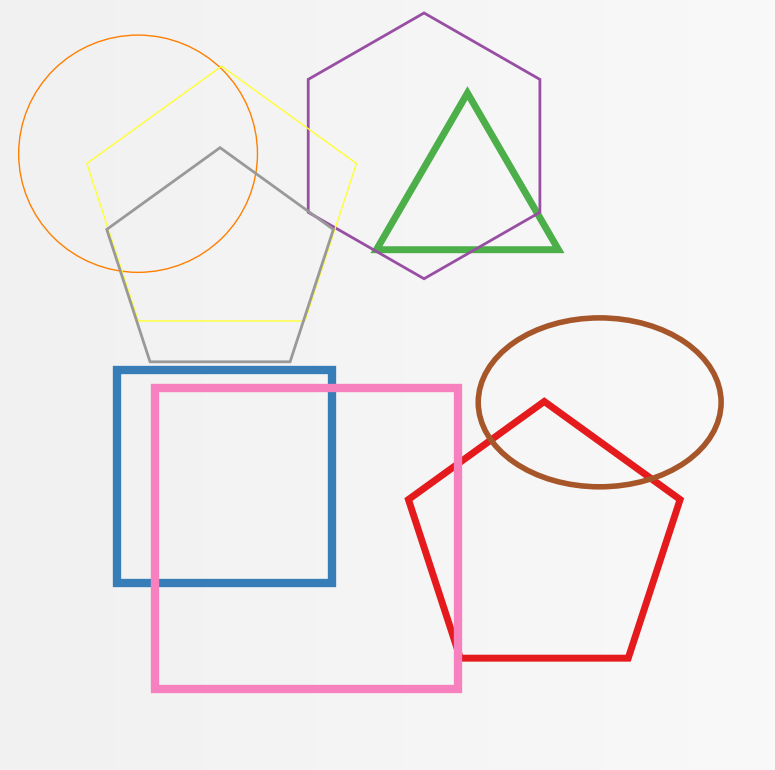[{"shape": "pentagon", "thickness": 2.5, "radius": 0.92, "center": [0.702, 0.294]}, {"shape": "square", "thickness": 3, "radius": 0.69, "center": [0.289, 0.381]}, {"shape": "triangle", "thickness": 2.5, "radius": 0.68, "center": [0.603, 0.744]}, {"shape": "hexagon", "thickness": 1, "radius": 0.86, "center": [0.547, 0.811]}, {"shape": "circle", "thickness": 0.5, "radius": 0.77, "center": [0.178, 0.8]}, {"shape": "pentagon", "thickness": 0.5, "radius": 0.91, "center": [0.286, 0.731]}, {"shape": "oval", "thickness": 2, "radius": 0.78, "center": [0.774, 0.477]}, {"shape": "square", "thickness": 3, "radius": 0.98, "center": [0.396, 0.3]}, {"shape": "pentagon", "thickness": 1, "radius": 0.77, "center": [0.284, 0.655]}]